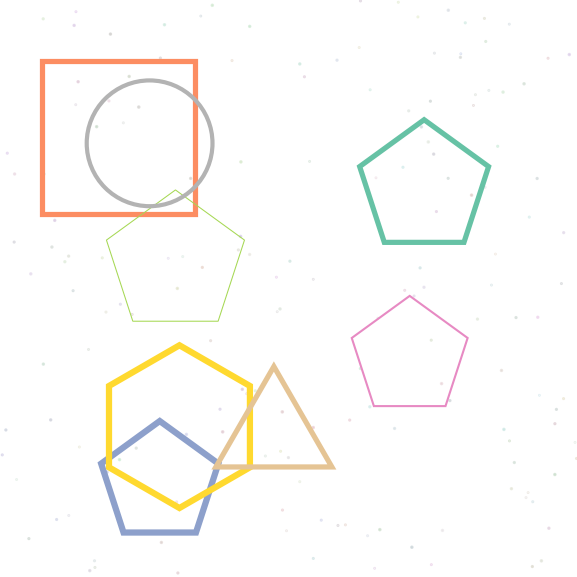[{"shape": "pentagon", "thickness": 2.5, "radius": 0.59, "center": [0.734, 0.674]}, {"shape": "square", "thickness": 2.5, "radius": 0.66, "center": [0.205, 0.761]}, {"shape": "pentagon", "thickness": 3, "radius": 0.53, "center": [0.277, 0.163]}, {"shape": "pentagon", "thickness": 1, "radius": 0.53, "center": [0.709, 0.381]}, {"shape": "pentagon", "thickness": 0.5, "radius": 0.63, "center": [0.304, 0.545]}, {"shape": "hexagon", "thickness": 3, "radius": 0.7, "center": [0.311, 0.26]}, {"shape": "triangle", "thickness": 2.5, "radius": 0.58, "center": [0.474, 0.249]}, {"shape": "circle", "thickness": 2, "radius": 0.54, "center": [0.259, 0.751]}]